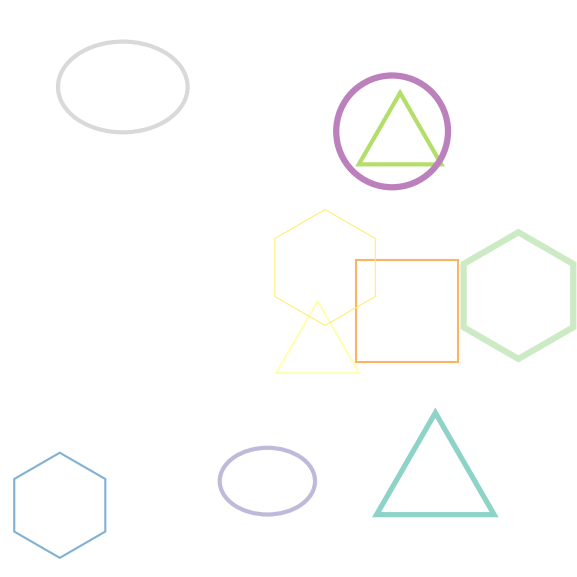[{"shape": "triangle", "thickness": 2.5, "radius": 0.59, "center": [0.754, 0.167]}, {"shape": "triangle", "thickness": 1, "radius": 0.41, "center": [0.55, 0.395]}, {"shape": "oval", "thickness": 2, "radius": 0.41, "center": [0.463, 0.166]}, {"shape": "hexagon", "thickness": 1, "radius": 0.46, "center": [0.103, 0.124]}, {"shape": "square", "thickness": 1, "radius": 0.44, "center": [0.705, 0.461]}, {"shape": "triangle", "thickness": 2, "radius": 0.41, "center": [0.693, 0.756]}, {"shape": "oval", "thickness": 2, "radius": 0.56, "center": [0.213, 0.849]}, {"shape": "circle", "thickness": 3, "radius": 0.48, "center": [0.679, 0.772]}, {"shape": "hexagon", "thickness": 3, "radius": 0.55, "center": [0.898, 0.487]}, {"shape": "hexagon", "thickness": 0.5, "radius": 0.5, "center": [0.563, 0.536]}]